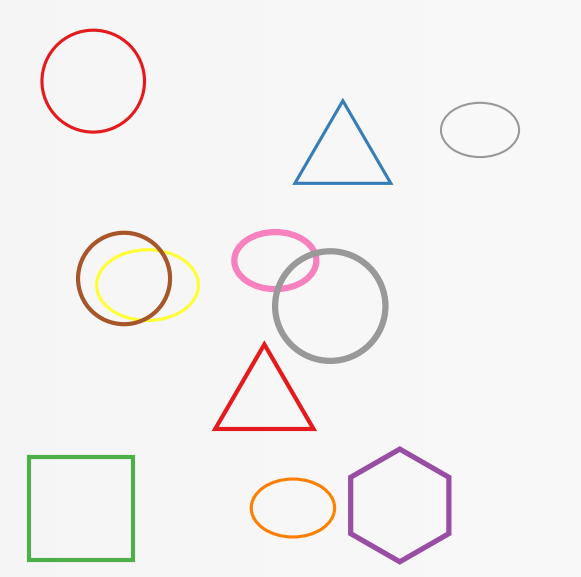[{"shape": "triangle", "thickness": 2, "radius": 0.49, "center": [0.455, 0.305]}, {"shape": "circle", "thickness": 1.5, "radius": 0.44, "center": [0.16, 0.859]}, {"shape": "triangle", "thickness": 1.5, "radius": 0.48, "center": [0.59, 0.729]}, {"shape": "square", "thickness": 2, "radius": 0.45, "center": [0.139, 0.119]}, {"shape": "hexagon", "thickness": 2.5, "radius": 0.49, "center": [0.688, 0.124]}, {"shape": "oval", "thickness": 1.5, "radius": 0.36, "center": [0.504, 0.119]}, {"shape": "oval", "thickness": 1.5, "radius": 0.44, "center": [0.254, 0.505]}, {"shape": "circle", "thickness": 2, "radius": 0.4, "center": [0.213, 0.517]}, {"shape": "oval", "thickness": 3, "radius": 0.35, "center": [0.474, 0.548]}, {"shape": "circle", "thickness": 3, "radius": 0.47, "center": [0.568, 0.469]}, {"shape": "oval", "thickness": 1, "radius": 0.34, "center": [0.826, 0.774]}]